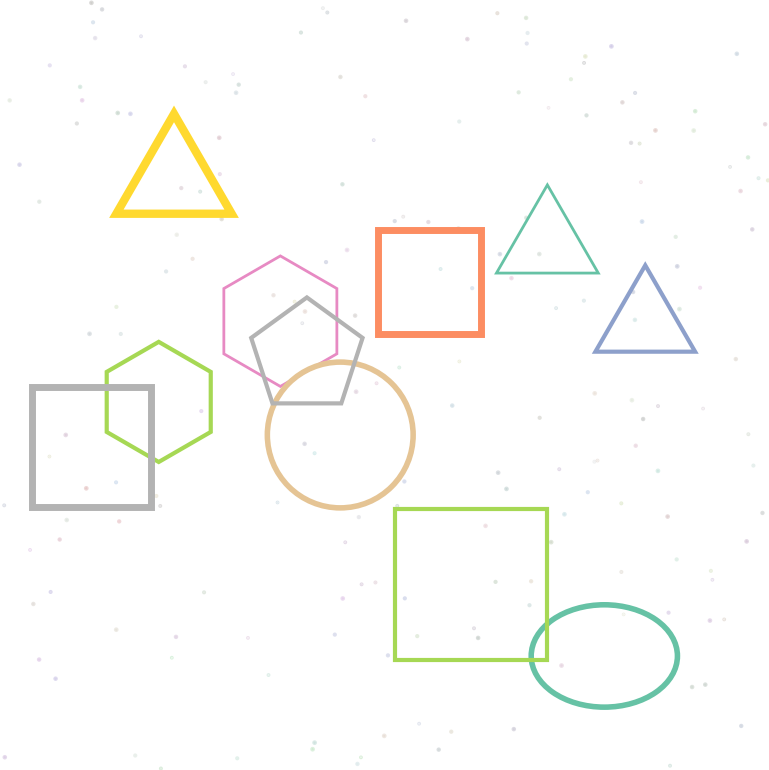[{"shape": "triangle", "thickness": 1, "radius": 0.38, "center": [0.711, 0.684]}, {"shape": "oval", "thickness": 2, "radius": 0.47, "center": [0.785, 0.148]}, {"shape": "square", "thickness": 2.5, "radius": 0.34, "center": [0.558, 0.634]}, {"shape": "triangle", "thickness": 1.5, "radius": 0.37, "center": [0.838, 0.581]}, {"shape": "hexagon", "thickness": 1, "radius": 0.42, "center": [0.364, 0.583]}, {"shape": "hexagon", "thickness": 1.5, "radius": 0.39, "center": [0.206, 0.478]}, {"shape": "square", "thickness": 1.5, "radius": 0.49, "center": [0.611, 0.241]}, {"shape": "triangle", "thickness": 3, "radius": 0.43, "center": [0.226, 0.766]}, {"shape": "circle", "thickness": 2, "radius": 0.47, "center": [0.442, 0.435]}, {"shape": "pentagon", "thickness": 1.5, "radius": 0.38, "center": [0.399, 0.538]}, {"shape": "square", "thickness": 2.5, "radius": 0.39, "center": [0.119, 0.419]}]